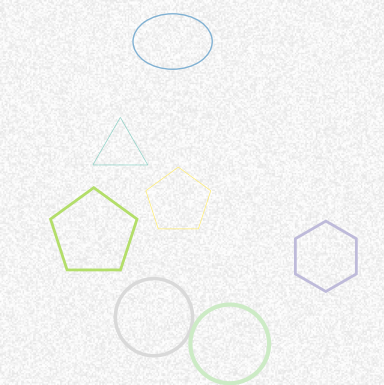[{"shape": "triangle", "thickness": 0.5, "radius": 0.41, "center": [0.313, 0.613]}, {"shape": "hexagon", "thickness": 2, "radius": 0.46, "center": [0.846, 0.334]}, {"shape": "oval", "thickness": 1, "radius": 0.51, "center": [0.448, 0.892]}, {"shape": "pentagon", "thickness": 2, "radius": 0.59, "center": [0.244, 0.394]}, {"shape": "circle", "thickness": 2.5, "radius": 0.5, "center": [0.4, 0.176]}, {"shape": "circle", "thickness": 3, "radius": 0.51, "center": [0.597, 0.107]}, {"shape": "pentagon", "thickness": 0.5, "radius": 0.44, "center": [0.463, 0.477]}]